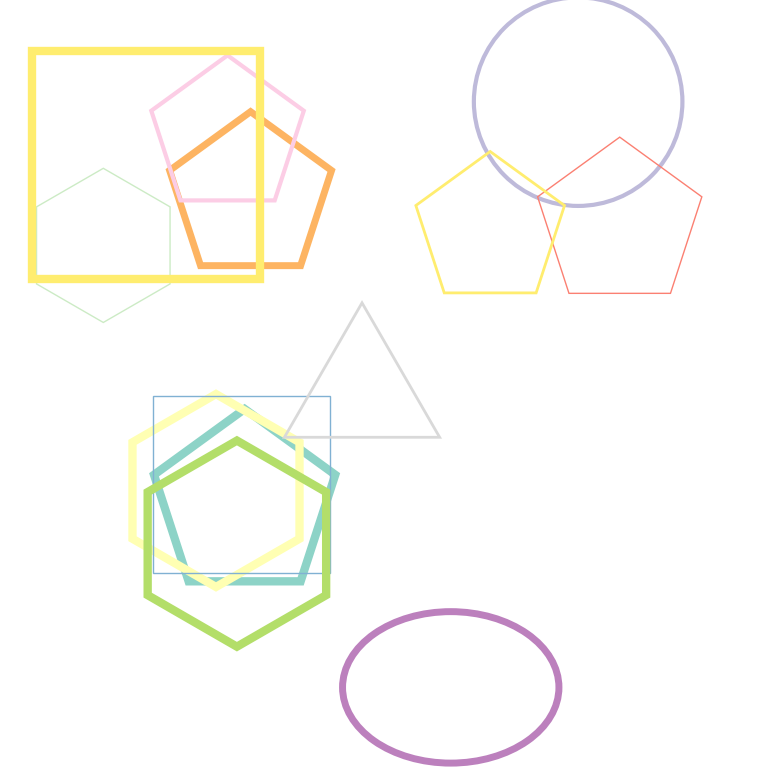[{"shape": "pentagon", "thickness": 3, "radius": 0.62, "center": [0.318, 0.345]}, {"shape": "hexagon", "thickness": 3, "radius": 0.63, "center": [0.281, 0.363]}, {"shape": "circle", "thickness": 1.5, "radius": 0.68, "center": [0.751, 0.868]}, {"shape": "pentagon", "thickness": 0.5, "radius": 0.56, "center": [0.805, 0.71]}, {"shape": "square", "thickness": 0.5, "radius": 0.58, "center": [0.314, 0.37]}, {"shape": "pentagon", "thickness": 2.5, "radius": 0.55, "center": [0.325, 0.744]}, {"shape": "hexagon", "thickness": 3, "radius": 0.67, "center": [0.308, 0.294]}, {"shape": "pentagon", "thickness": 1.5, "radius": 0.52, "center": [0.296, 0.824]}, {"shape": "triangle", "thickness": 1, "radius": 0.58, "center": [0.47, 0.49]}, {"shape": "oval", "thickness": 2.5, "radius": 0.7, "center": [0.585, 0.107]}, {"shape": "hexagon", "thickness": 0.5, "radius": 0.5, "center": [0.134, 0.681]}, {"shape": "pentagon", "thickness": 1, "radius": 0.51, "center": [0.637, 0.702]}, {"shape": "square", "thickness": 3, "radius": 0.74, "center": [0.19, 0.786]}]